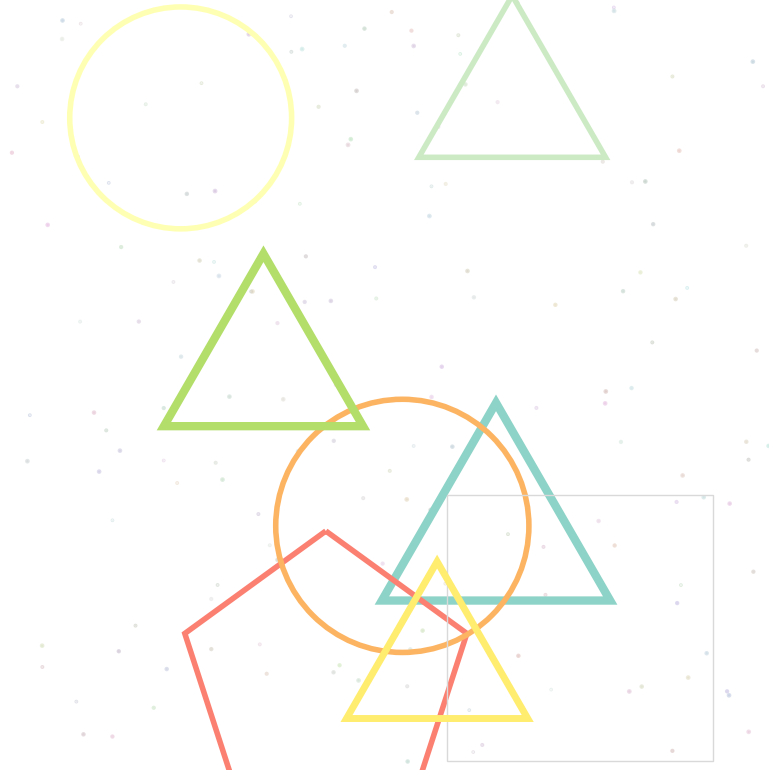[{"shape": "triangle", "thickness": 3, "radius": 0.86, "center": [0.644, 0.306]}, {"shape": "circle", "thickness": 2, "radius": 0.72, "center": [0.235, 0.847]}, {"shape": "pentagon", "thickness": 2, "radius": 0.96, "center": [0.423, 0.118]}, {"shape": "circle", "thickness": 2, "radius": 0.82, "center": [0.522, 0.317]}, {"shape": "triangle", "thickness": 3, "radius": 0.75, "center": [0.342, 0.521]}, {"shape": "square", "thickness": 0.5, "radius": 0.87, "center": [0.753, 0.185]}, {"shape": "triangle", "thickness": 2, "radius": 0.7, "center": [0.665, 0.866]}, {"shape": "triangle", "thickness": 2.5, "radius": 0.68, "center": [0.568, 0.135]}]